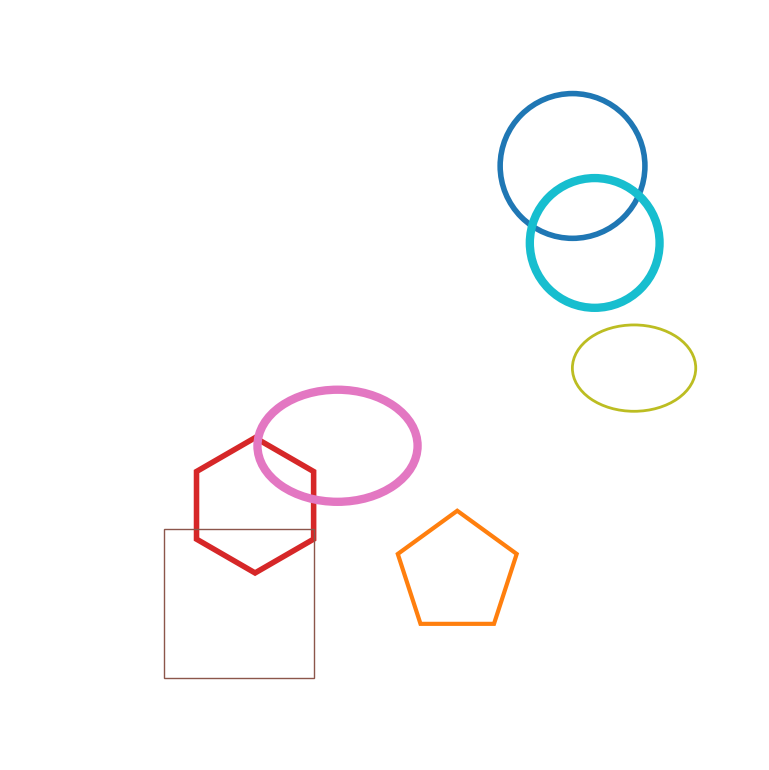[{"shape": "circle", "thickness": 2, "radius": 0.47, "center": [0.744, 0.784]}, {"shape": "pentagon", "thickness": 1.5, "radius": 0.41, "center": [0.594, 0.255]}, {"shape": "hexagon", "thickness": 2, "radius": 0.44, "center": [0.331, 0.344]}, {"shape": "square", "thickness": 0.5, "radius": 0.49, "center": [0.31, 0.216]}, {"shape": "oval", "thickness": 3, "radius": 0.52, "center": [0.438, 0.421]}, {"shape": "oval", "thickness": 1, "radius": 0.4, "center": [0.823, 0.522]}, {"shape": "circle", "thickness": 3, "radius": 0.42, "center": [0.772, 0.684]}]